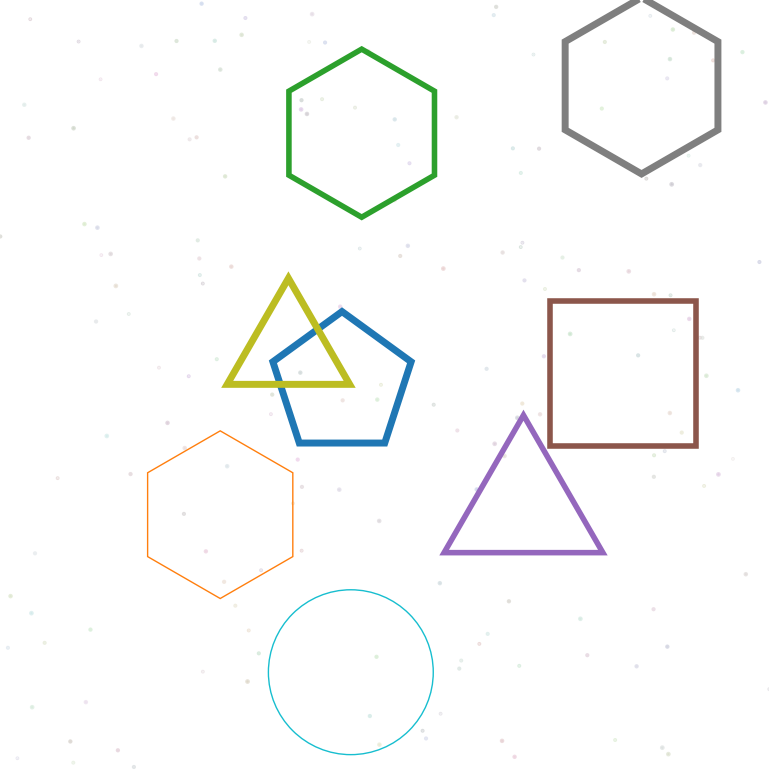[{"shape": "pentagon", "thickness": 2.5, "radius": 0.47, "center": [0.444, 0.501]}, {"shape": "hexagon", "thickness": 0.5, "radius": 0.54, "center": [0.286, 0.332]}, {"shape": "hexagon", "thickness": 2, "radius": 0.55, "center": [0.47, 0.827]}, {"shape": "triangle", "thickness": 2, "radius": 0.6, "center": [0.68, 0.342]}, {"shape": "square", "thickness": 2, "radius": 0.47, "center": [0.809, 0.515]}, {"shape": "hexagon", "thickness": 2.5, "radius": 0.57, "center": [0.833, 0.889]}, {"shape": "triangle", "thickness": 2.5, "radius": 0.46, "center": [0.375, 0.547]}, {"shape": "circle", "thickness": 0.5, "radius": 0.54, "center": [0.456, 0.127]}]